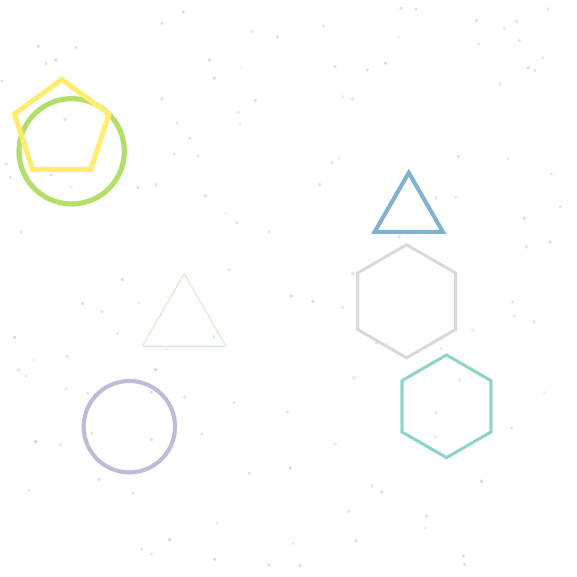[{"shape": "hexagon", "thickness": 1.5, "radius": 0.44, "center": [0.773, 0.296]}, {"shape": "circle", "thickness": 2, "radius": 0.4, "center": [0.224, 0.26]}, {"shape": "triangle", "thickness": 2, "radius": 0.34, "center": [0.708, 0.632]}, {"shape": "circle", "thickness": 2.5, "radius": 0.46, "center": [0.124, 0.737]}, {"shape": "hexagon", "thickness": 1.5, "radius": 0.49, "center": [0.704, 0.477]}, {"shape": "triangle", "thickness": 0.5, "radius": 0.42, "center": [0.319, 0.441]}, {"shape": "pentagon", "thickness": 2.5, "radius": 0.43, "center": [0.107, 0.775]}]